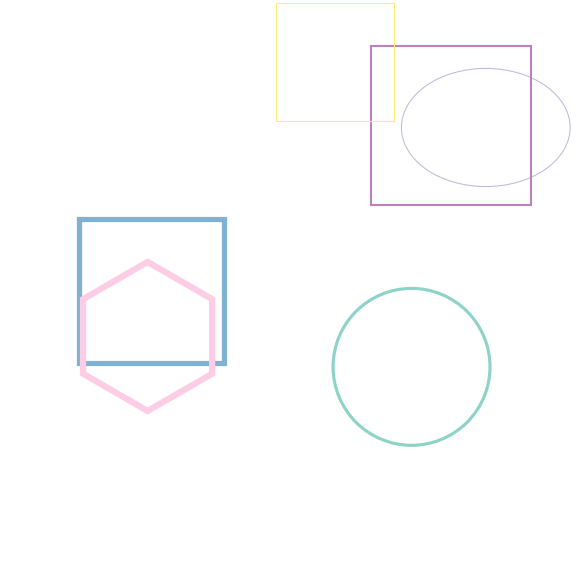[{"shape": "circle", "thickness": 1.5, "radius": 0.68, "center": [0.713, 0.364]}, {"shape": "oval", "thickness": 0.5, "radius": 0.73, "center": [0.841, 0.778]}, {"shape": "square", "thickness": 2.5, "radius": 0.63, "center": [0.263, 0.496]}, {"shape": "hexagon", "thickness": 3, "radius": 0.65, "center": [0.256, 0.417]}, {"shape": "square", "thickness": 1, "radius": 0.69, "center": [0.781, 0.782]}, {"shape": "square", "thickness": 0.5, "radius": 0.51, "center": [0.58, 0.892]}]